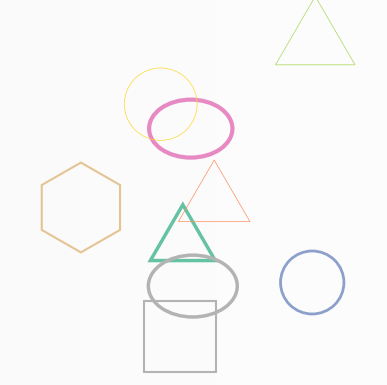[{"shape": "triangle", "thickness": 2.5, "radius": 0.48, "center": [0.472, 0.372]}, {"shape": "triangle", "thickness": 0.5, "radius": 0.53, "center": [0.553, 0.478]}, {"shape": "circle", "thickness": 2, "radius": 0.41, "center": [0.806, 0.266]}, {"shape": "oval", "thickness": 3, "radius": 0.54, "center": [0.492, 0.666]}, {"shape": "triangle", "thickness": 0.5, "radius": 0.59, "center": [0.814, 0.891]}, {"shape": "circle", "thickness": 0.5, "radius": 0.47, "center": [0.415, 0.729]}, {"shape": "hexagon", "thickness": 1.5, "radius": 0.58, "center": [0.209, 0.461]}, {"shape": "square", "thickness": 1.5, "radius": 0.46, "center": [0.464, 0.125]}, {"shape": "oval", "thickness": 2.5, "radius": 0.57, "center": [0.498, 0.257]}]